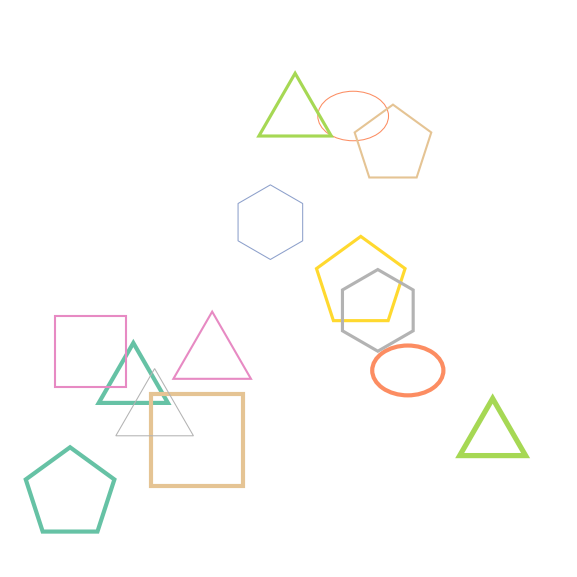[{"shape": "triangle", "thickness": 2, "radius": 0.35, "center": [0.231, 0.336]}, {"shape": "pentagon", "thickness": 2, "radius": 0.4, "center": [0.121, 0.144]}, {"shape": "oval", "thickness": 0.5, "radius": 0.31, "center": [0.612, 0.798]}, {"shape": "oval", "thickness": 2, "radius": 0.31, "center": [0.706, 0.358]}, {"shape": "hexagon", "thickness": 0.5, "radius": 0.32, "center": [0.468, 0.614]}, {"shape": "square", "thickness": 1, "radius": 0.31, "center": [0.157, 0.39]}, {"shape": "triangle", "thickness": 1, "radius": 0.39, "center": [0.367, 0.382]}, {"shape": "triangle", "thickness": 1.5, "radius": 0.36, "center": [0.511, 0.8]}, {"shape": "triangle", "thickness": 2.5, "radius": 0.33, "center": [0.853, 0.243]}, {"shape": "pentagon", "thickness": 1.5, "radius": 0.4, "center": [0.625, 0.509]}, {"shape": "pentagon", "thickness": 1, "radius": 0.35, "center": [0.68, 0.748]}, {"shape": "square", "thickness": 2, "radius": 0.4, "center": [0.342, 0.237]}, {"shape": "hexagon", "thickness": 1.5, "radius": 0.35, "center": [0.654, 0.462]}, {"shape": "triangle", "thickness": 0.5, "radius": 0.39, "center": [0.268, 0.283]}]